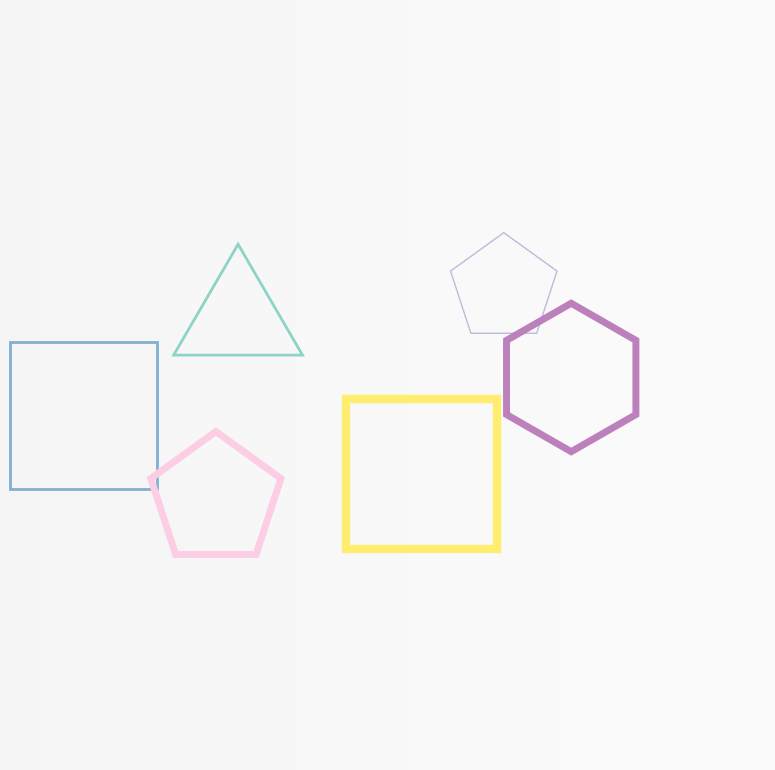[{"shape": "triangle", "thickness": 1, "radius": 0.48, "center": [0.307, 0.587]}, {"shape": "pentagon", "thickness": 0.5, "radius": 0.36, "center": [0.65, 0.626]}, {"shape": "square", "thickness": 1, "radius": 0.48, "center": [0.108, 0.46]}, {"shape": "pentagon", "thickness": 2.5, "radius": 0.44, "center": [0.279, 0.351]}, {"shape": "hexagon", "thickness": 2.5, "radius": 0.48, "center": [0.737, 0.51]}, {"shape": "square", "thickness": 3, "radius": 0.49, "center": [0.544, 0.385]}]